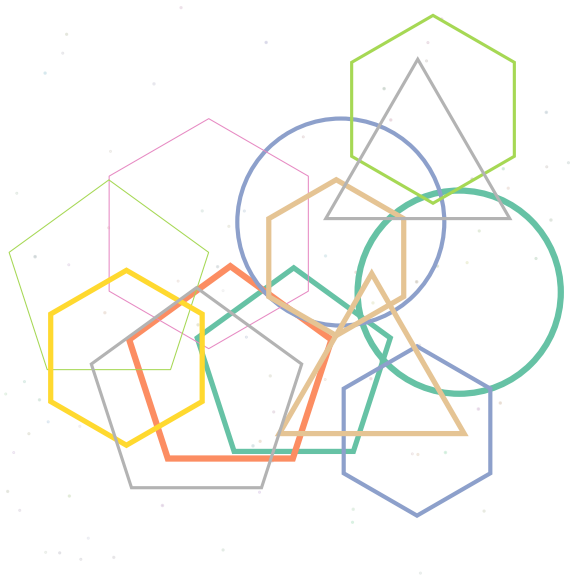[{"shape": "pentagon", "thickness": 2.5, "radius": 0.88, "center": [0.509, 0.36]}, {"shape": "circle", "thickness": 3, "radius": 0.88, "center": [0.795, 0.493]}, {"shape": "pentagon", "thickness": 3, "radius": 0.92, "center": [0.399, 0.354]}, {"shape": "hexagon", "thickness": 2, "radius": 0.73, "center": [0.722, 0.253]}, {"shape": "circle", "thickness": 2, "radius": 0.9, "center": [0.59, 0.615]}, {"shape": "hexagon", "thickness": 0.5, "radius": 1.0, "center": [0.361, 0.595]}, {"shape": "pentagon", "thickness": 0.5, "radius": 0.91, "center": [0.189, 0.506]}, {"shape": "hexagon", "thickness": 1.5, "radius": 0.81, "center": [0.75, 0.81]}, {"shape": "hexagon", "thickness": 2.5, "radius": 0.76, "center": [0.219, 0.38]}, {"shape": "hexagon", "thickness": 2.5, "radius": 0.67, "center": [0.582, 0.553]}, {"shape": "triangle", "thickness": 2.5, "radius": 0.92, "center": [0.644, 0.341]}, {"shape": "triangle", "thickness": 1.5, "radius": 0.92, "center": [0.723, 0.713]}, {"shape": "pentagon", "thickness": 1.5, "radius": 0.96, "center": [0.34, 0.31]}]